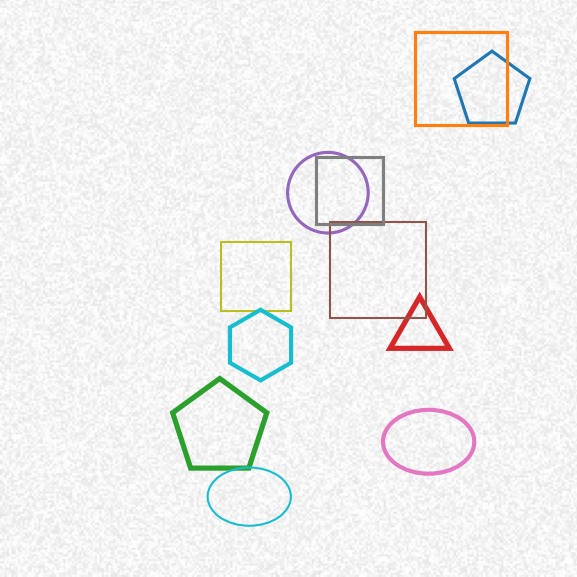[{"shape": "pentagon", "thickness": 1.5, "radius": 0.34, "center": [0.852, 0.842]}, {"shape": "square", "thickness": 1.5, "radius": 0.4, "center": [0.798, 0.863]}, {"shape": "pentagon", "thickness": 2.5, "radius": 0.43, "center": [0.38, 0.258]}, {"shape": "triangle", "thickness": 2.5, "radius": 0.3, "center": [0.727, 0.426]}, {"shape": "circle", "thickness": 1.5, "radius": 0.35, "center": [0.568, 0.665]}, {"shape": "square", "thickness": 1, "radius": 0.42, "center": [0.654, 0.531]}, {"shape": "oval", "thickness": 2, "radius": 0.4, "center": [0.742, 0.234]}, {"shape": "square", "thickness": 1.5, "radius": 0.29, "center": [0.605, 0.67]}, {"shape": "square", "thickness": 1, "radius": 0.3, "center": [0.443, 0.521]}, {"shape": "oval", "thickness": 1, "radius": 0.36, "center": [0.432, 0.139]}, {"shape": "hexagon", "thickness": 2, "radius": 0.31, "center": [0.451, 0.402]}]